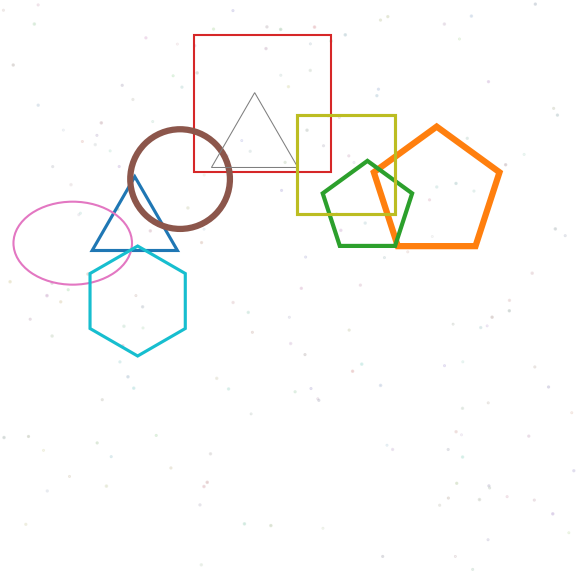[{"shape": "triangle", "thickness": 1.5, "radius": 0.43, "center": [0.233, 0.608]}, {"shape": "pentagon", "thickness": 3, "radius": 0.57, "center": [0.756, 0.665]}, {"shape": "pentagon", "thickness": 2, "radius": 0.41, "center": [0.636, 0.639]}, {"shape": "square", "thickness": 1, "radius": 0.59, "center": [0.454, 0.819]}, {"shape": "circle", "thickness": 3, "radius": 0.43, "center": [0.312, 0.689]}, {"shape": "oval", "thickness": 1, "radius": 0.51, "center": [0.126, 0.578]}, {"shape": "triangle", "thickness": 0.5, "radius": 0.43, "center": [0.441, 0.752]}, {"shape": "square", "thickness": 1.5, "radius": 0.43, "center": [0.599, 0.714]}, {"shape": "hexagon", "thickness": 1.5, "radius": 0.48, "center": [0.238, 0.478]}]